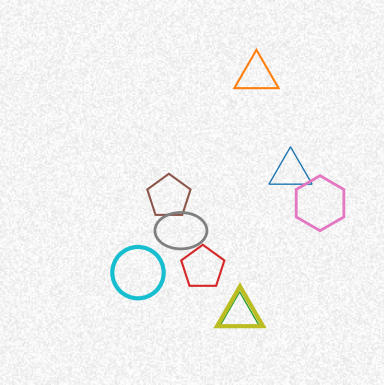[{"shape": "triangle", "thickness": 1, "radius": 0.32, "center": [0.755, 0.554]}, {"shape": "triangle", "thickness": 1.5, "radius": 0.33, "center": [0.666, 0.804]}, {"shape": "triangle", "thickness": 1, "radius": 0.3, "center": [0.622, 0.182]}, {"shape": "pentagon", "thickness": 1.5, "radius": 0.29, "center": [0.527, 0.305]}, {"shape": "pentagon", "thickness": 1.5, "radius": 0.3, "center": [0.439, 0.49]}, {"shape": "hexagon", "thickness": 2, "radius": 0.36, "center": [0.831, 0.472]}, {"shape": "oval", "thickness": 2, "radius": 0.34, "center": [0.47, 0.401]}, {"shape": "triangle", "thickness": 3, "radius": 0.34, "center": [0.623, 0.187]}, {"shape": "circle", "thickness": 3, "radius": 0.33, "center": [0.358, 0.292]}]